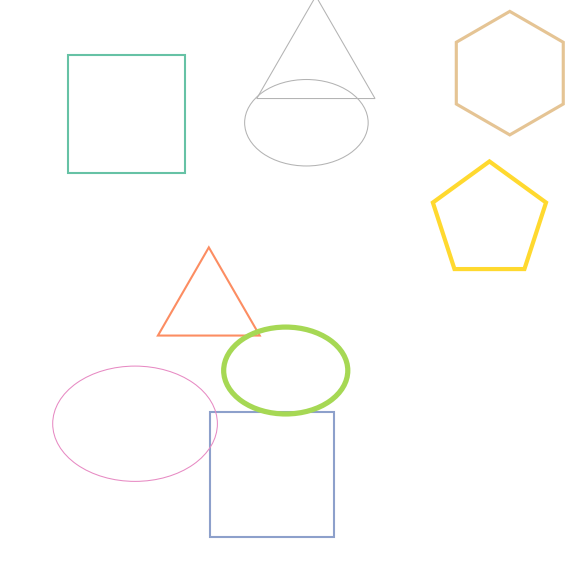[{"shape": "square", "thickness": 1, "radius": 0.51, "center": [0.219, 0.802]}, {"shape": "triangle", "thickness": 1, "radius": 0.51, "center": [0.362, 0.469]}, {"shape": "square", "thickness": 1, "radius": 0.54, "center": [0.471, 0.177]}, {"shape": "oval", "thickness": 0.5, "radius": 0.71, "center": [0.234, 0.265]}, {"shape": "oval", "thickness": 2.5, "radius": 0.54, "center": [0.495, 0.358]}, {"shape": "pentagon", "thickness": 2, "radius": 0.52, "center": [0.848, 0.617]}, {"shape": "hexagon", "thickness": 1.5, "radius": 0.53, "center": [0.883, 0.872]}, {"shape": "triangle", "thickness": 0.5, "radius": 0.59, "center": [0.547, 0.888]}, {"shape": "oval", "thickness": 0.5, "radius": 0.53, "center": [0.531, 0.787]}]